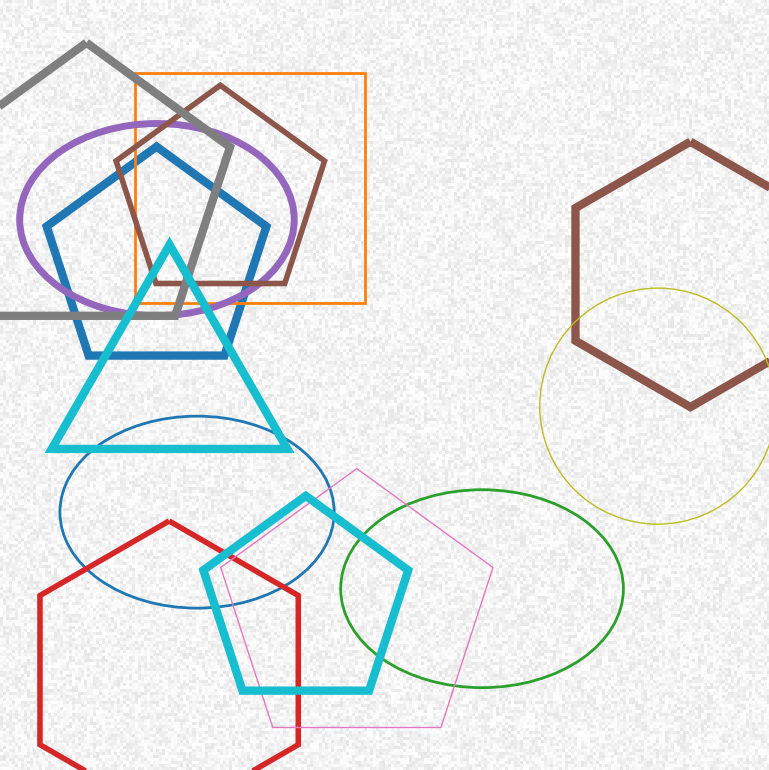[{"shape": "pentagon", "thickness": 3, "radius": 0.75, "center": [0.203, 0.66]}, {"shape": "oval", "thickness": 1, "radius": 0.89, "center": [0.256, 0.335]}, {"shape": "square", "thickness": 1, "radius": 0.75, "center": [0.325, 0.756]}, {"shape": "oval", "thickness": 1, "radius": 0.92, "center": [0.626, 0.235]}, {"shape": "hexagon", "thickness": 2, "radius": 0.97, "center": [0.22, 0.13]}, {"shape": "oval", "thickness": 2.5, "radius": 0.89, "center": [0.204, 0.715]}, {"shape": "hexagon", "thickness": 3, "radius": 0.86, "center": [0.897, 0.644]}, {"shape": "pentagon", "thickness": 2, "radius": 0.71, "center": [0.286, 0.747]}, {"shape": "pentagon", "thickness": 0.5, "radius": 0.93, "center": [0.463, 0.206]}, {"shape": "pentagon", "thickness": 3, "radius": 0.98, "center": [0.112, 0.748]}, {"shape": "circle", "thickness": 0.5, "radius": 0.77, "center": [0.854, 0.473]}, {"shape": "pentagon", "thickness": 3, "radius": 0.7, "center": [0.397, 0.216]}, {"shape": "triangle", "thickness": 3, "radius": 0.88, "center": [0.22, 0.505]}]